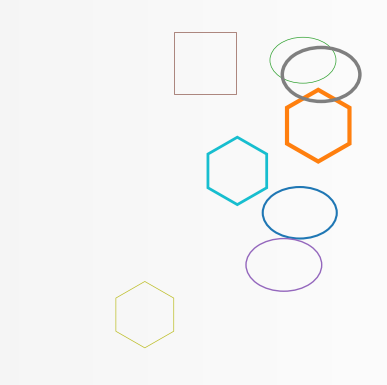[{"shape": "oval", "thickness": 1.5, "radius": 0.48, "center": [0.774, 0.447]}, {"shape": "hexagon", "thickness": 3, "radius": 0.47, "center": [0.821, 0.674]}, {"shape": "oval", "thickness": 0.5, "radius": 0.43, "center": [0.782, 0.844]}, {"shape": "oval", "thickness": 1, "radius": 0.49, "center": [0.733, 0.312]}, {"shape": "square", "thickness": 0.5, "radius": 0.4, "center": [0.529, 0.836]}, {"shape": "oval", "thickness": 2.5, "radius": 0.5, "center": [0.829, 0.807]}, {"shape": "hexagon", "thickness": 0.5, "radius": 0.43, "center": [0.374, 0.183]}, {"shape": "hexagon", "thickness": 2, "radius": 0.44, "center": [0.612, 0.556]}]